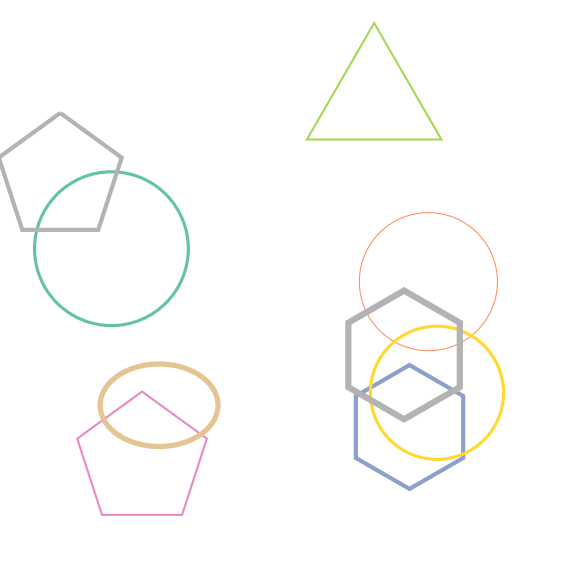[{"shape": "circle", "thickness": 1.5, "radius": 0.67, "center": [0.193, 0.568]}, {"shape": "circle", "thickness": 0.5, "radius": 0.6, "center": [0.742, 0.511]}, {"shape": "hexagon", "thickness": 2, "radius": 0.54, "center": [0.709, 0.26]}, {"shape": "pentagon", "thickness": 1, "radius": 0.59, "center": [0.246, 0.203]}, {"shape": "triangle", "thickness": 1, "radius": 0.67, "center": [0.648, 0.825]}, {"shape": "circle", "thickness": 1.5, "radius": 0.58, "center": [0.757, 0.319]}, {"shape": "oval", "thickness": 2.5, "radius": 0.51, "center": [0.275, 0.297]}, {"shape": "pentagon", "thickness": 2, "radius": 0.56, "center": [0.104, 0.692]}, {"shape": "hexagon", "thickness": 3, "radius": 0.56, "center": [0.7, 0.385]}]